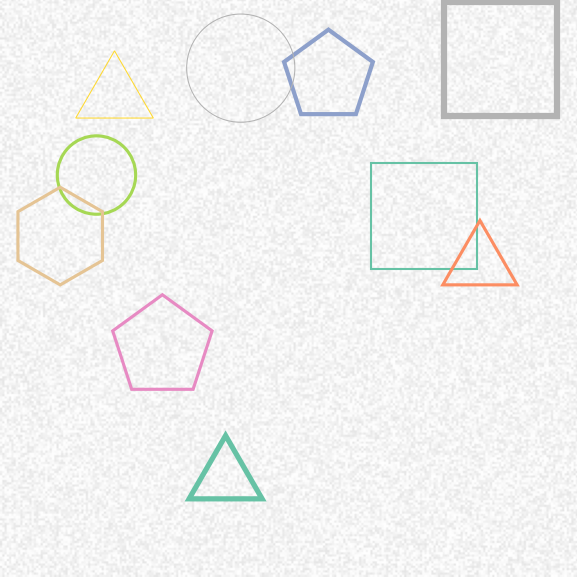[{"shape": "square", "thickness": 1, "radius": 0.46, "center": [0.734, 0.625]}, {"shape": "triangle", "thickness": 2.5, "radius": 0.37, "center": [0.391, 0.172]}, {"shape": "triangle", "thickness": 1.5, "radius": 0.37, "center": [0.831, 0.543]}, {"shape": "pentagon", "thickness": 2, "radius": 0.4, "center": [0.569, 0.867]}, {"shape": "pentagon", "thickness": 1.5, "radius": 0.45, "center": [0.281, 0.398]}, {"shape": "circle", "thickness": 1.5, "radius": 0.34, "center": [0.167, 0.696]}, {"shape": "triangle", "thickness": 0.5, "radius": 0.39, "center": [0.198, 0.834]}, {"shape": "hexagon", "thickness": 1.5, "radius": 0.42, "center": [0.104, 0.59]}, {"shape": "square", "thickness": 3, "radius": 0.49, "center": [0.867, 0.897]}, {"shape": "circle", "thickness": 0.5, "radius": 0.47, "center": [0.417, 0.881]}]